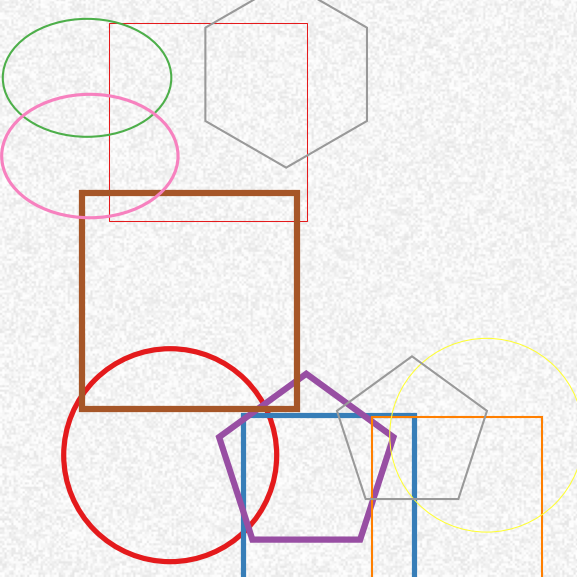[{"shape": "circle", "thickness": 2.5, "radius": 0.92, "center": [0.295, 0.211]}, {"shape": "square", "thickness": 0.5, "radius": 0.86, "center": [0.361, 0.788]}, {"shape": "square", "thickness": 2.5, "radius": 0.74, "center": [0.569, 0.133]}, {"shape": "oval", "thickness": 1, "radius": 0.73, "center": [0.151, 0.864]}, {"shape": "pentagon", "thickness": 3, "radius": 0.79, "center": [0.53, 0.193]}, {"shape": "square", "thickness": 1, "radius": 0.74, "center": [0.791, 0.13]}, {"shape": "circle", "thickness": 0.5, "radius": 0.84, "center": [0.843, 0.245]}, {"shape": "square", "thickness": 3, "radius": 0.93, "center": [0.328, 0.478]}, {"shape": "oval", "thickness": 1.5, "radius": 0.76, "center": [0.156, 0.729]}, {"shape": "hexagon", "thickness": 1, "radius": 0.81, "center": [0.496, 0.87]}, {"shape": "pentagon", "thickness": 1, "radius": 0.68, "center": [0.713, 0.245]}]